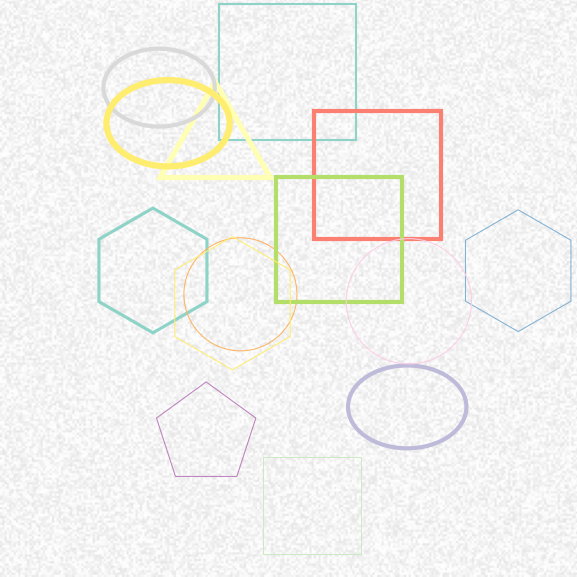[{"shape": "hexagon", "thickness": 1.5, "radius": 0.54, "center": [0.265, 0.531]}, {"shape": "square", "thickness": 1, "radius": 0.59, "center": [0.498, 0.874]}, {"shape": "triangle", "thickness": 2.5, "radius": 0.55, "center": [0.373, 0.747]}, {"shape": "oval", "thickness": 2, "radius": 0.51, "center": [0.705, 0.295]}, {"shape": "square", "thickness": 2, "radius": 0.55, "center": [0.654, 0.696]}, {"shape": "hexagon", "thickness": 0.5, "radius": 0.53, "center": [0.897, 0.53]}, {"shape": "circle", "thickness": 0.5, "radius": 0.49, "center": [0.416, 0.489]}, {"shape": "square", "thickness": 2, "radius": 0.54, "center": [0.587, 0.585]}, {"shape": "circle", "thickness": 0.5, "radius": 0.54, "center": [0.708, 0.477]}, {"shape": "oval", "thickness": 2, "radius": 0.48, "center": [0.276, 0.847]}, {"shape": "pentagon", "thickness": 0.5, "radius": 0.45, "center": [0.357, 0.247]}, {"shape": "square", "thickness": 0.5, "radius": 0.42, "center": [0.54, 0.124]}, {"shape": "oval", "thickness": 3, "radius": 0.53, "center": [0.291, 0.786]}, {"shape": "hexagon", "thickness": 0.5, "radius": 0.58, "center": [0.403, 0.474]}]